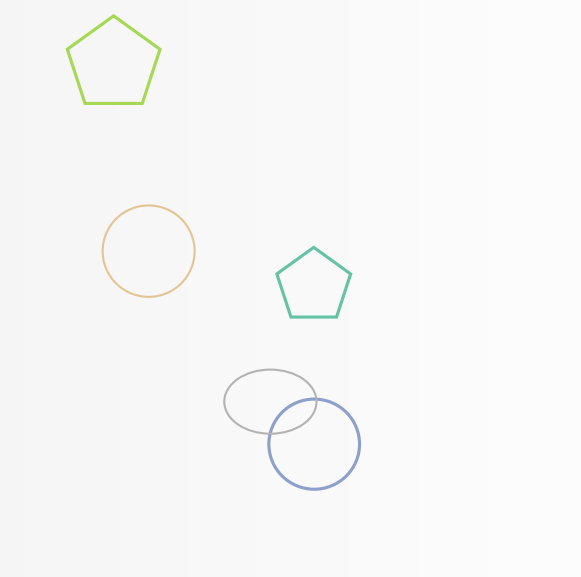[{"shape": "pentagon", "thickness": 1.5, "radius": 0.33, "center": [0.54, 0.504]}, {"shape": "circle", "thickness": 1.5, "radius": 0.39, "center": [0.541, 0.23]}, {"shape": "pentagon", "thickness": 1.5, "radius": 0.42, "center": [0.196, 0.888]}, {"shape": "circle", "thickness": 1, "radius": 0.4, "center": [0.256, 0.564]}, {"shape": "oval", "thickness": 1, "radius": 0.4, "center": [0.465, 0.304]}]